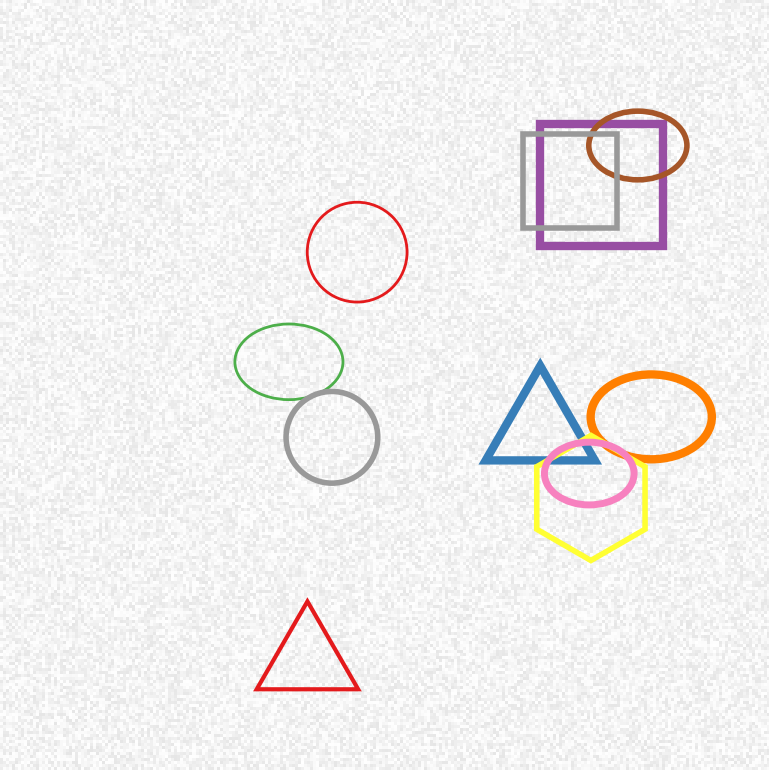[{"shape": "circle", "thickness": 1, "radius": 0.32, "center": [0.464, 0.673]}, {"shape": "triangle", "thickness": 1.5, "radius": 0.38, "center": [0.399, 0.143]}, {"shape": "triangle", "thickness": 3, "radius": 0.41, "center": [0.702, 0.443]}, {"shape": "oval", "thickness": 1, "radius": 0.35, "center": [0.375, 0.53]}, {"shape": "square", "thickness": 3, "radius": 0.4, "center": [0.781, 0.759]}, {"shape": "oval", "thickness": 3, "radius": 0.39, "center": [0.846, 0.459]}, {"shape": "hexagon", "thickness": 2, "radius": 0.41, "center": [0.767, 0.353]}, {"shape": "oval", "thickness": 2, "radius": 0.32, "center": [0.828, 0.811]}, {"shape": "oval", "thickness": 2.5, "radius": 0.29, "center": [0.765, 0.385]}, {"shape": "square", "thickness": 2, "radius": 0.31, "center": [0.74, 0.765]}, {"shape": "circle", "thickness": 2, "radius": 0.3, "center": [0.431, 0.432]}]